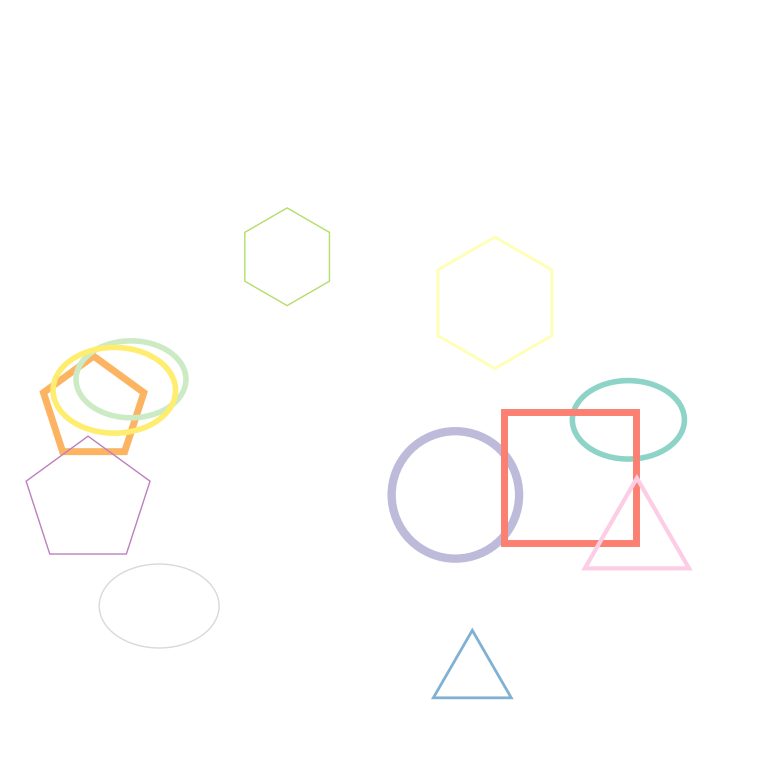[{"shape": "oval", "thickness": 2, "radius": 0.36, "center": [0.816, 0.455]}, {"shape": "hexagon", "thickness": 1, "radius": 0.43, "center": [0.643, 0.607]}, {"shape": "circle", "thickness": 3, "radius": 0.41, "center": [0.591, 0.357]}, {"shape": "square", "thickness": 2.5, "radius": 0.43, "center": [0.74, 0.38]}, {"shape": "triangle", "thickness": 1, "radius": 0.29, "center": [0.613, 0.123]}, {"shape": "pentagon", "thickness": 2.5, "radius": 0.34, "center": [0.122, 0.469]}, {"shape": "hexagon", "thickness": 0.5, "radius": 0.32, "center": [0.373, 0.667]}, {"shape": "triangle", "thickness": 1.5, "radius": 0.39, "center": [0.827, 0.301]}, {"shape": "oval", "thickness": 0.5, "radius": 0.39, "center": [0.207, 0.213]}, {"shape": "pentagon", "thickness": 0.5, "radius": 0.42, "center": [0.114, 0.349]}, {"shape": "oval", "thickness": 2, "radius": 0.36, "center": [0.17, 0.507]}, {"shape": "oval", "thickness": 2, "radius": 0.4, "center": [0.148, 0.493]}]